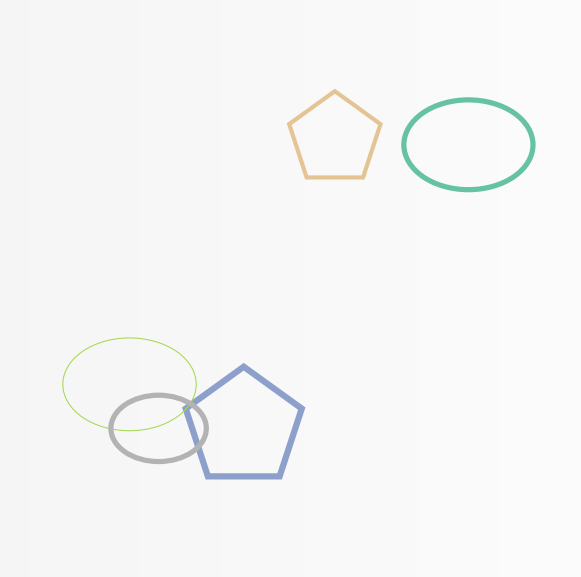[{"shape": "oval", "thickness": 2.5, "radius": 0.56, "center": [0.806, 0.748]}, {"shape": "pentagon", "thickness": 3, "radius": 0.52, "center": [0.419, 0.259]}, {"shape": "oval", "thickness": 0.5, "radius": 0.57, "center": [0.223, 0.334]}, {"shape": "pentagon", "thickness": 2, "radius": 0.41, "center": [0.576, 0.759]}, {"shape": "oval", "thickness": 2.5, "radius": 0.41, "center": [0.273, 0.257]}]